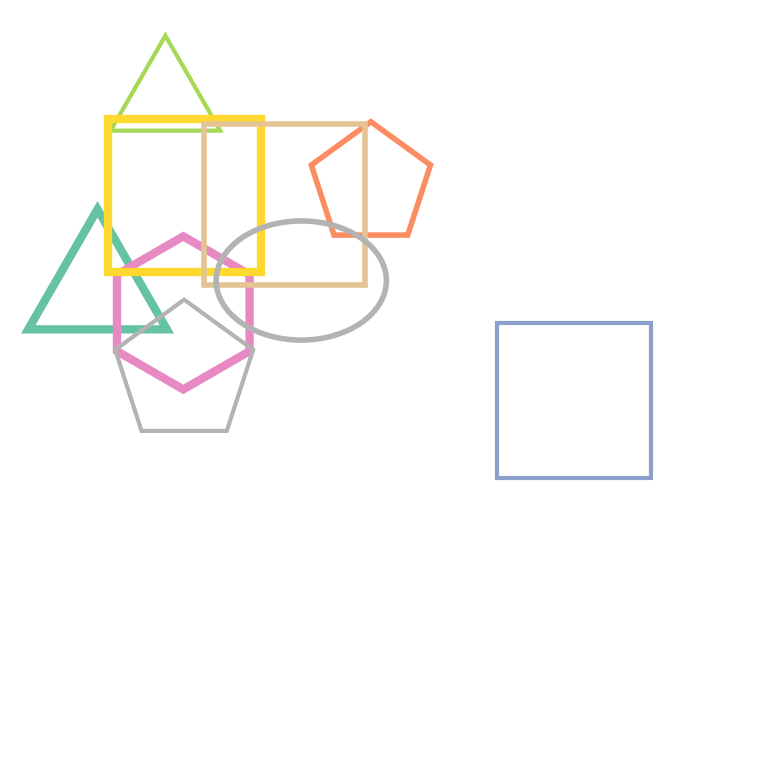[{"shape": "triangle", "thickness": 3, "radius": 0.52, "center": [0.127, 0.624]}, {"shape": "pentagon", "thickness": 2, "radius": 0.41, "center": [0.482, 0.761]}, {"shape": "square", "thickness": 1.5, "radius": 0.5, "center": [0.745, 0.48]}, {"shape": "hexagon", "thickness": 3, "radius": 0.5, "center": [0.238, 0.594]}, {"shape": "triangle", "thickness": 1.5, "radius": 0.41, "center": [0.215, 0.871]}, {"shape": "square", "thickness": 3, "radius": 0.5, "center": [0.24, 0.746]}, {"shape": "square", "thickness": 2, "radius": 0.52, "center": [0.369, 0.734]}, {"shape": "pentagon", "thickness": 1.5, "radius": 0.47, "center": [0.239, 0.517]}, {"shape": "oval", "thickness": 2, "radius": 0.55, "center": [0.391, 0.636]}]